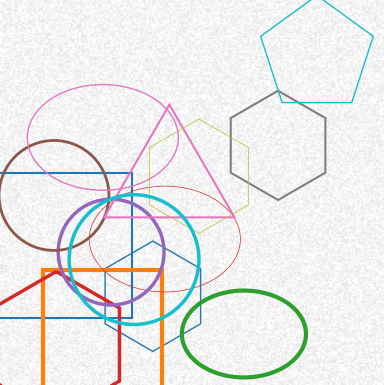[{"shape": "hexagon", "thickness": 1, "radius": 0.72, "center": [0.397, 0.231]}, {"shape": "square", "thickness": 1.5, "radius": 0.94, "center": [0.156, 0.362]}, {"shape": "square", "thickness": 3, "radius": 0.77, "center": [0.266, 0.144]}, {"shape": "oval", "thickness": 3, "radius": 0.81, "center": [0.634, 0.132]}, {"shape": "oval", "thickness": 0.5, "radius": 0.98, "center": [0.428, 0.379]}, {"shape": "hexagon", "thickness": 2.5, "radius": 0.95, "center": [0.146, 0.105]}, {"shape": "circle", "thickness": 2.5, "radius": 0.69, "center": [0.289, 0.345]}, {"shape": "circle", "thickness": 2, "radius": 0.71, "center": [0.14, 0.492]}, {"shape": "triangle", "thickness": 1.5, "radius": 0.98, "center": [0.44, 0.533]}, {"shape": "oval", "thickness": 1, "radius": 0.98, "center": [0.267, 0.643]}, {"shape": "hexagon", "thickness": 1.5, "radius": 0.71, "center": [0.722, 0.622]}, {"shape": "hexagon", "thickness": 0.5, "radius": 0.74, "center": [0.517, 0.542]}, {"shape": "circle", "thickness": 2.5, "radius": 0.84, "center": [0.348, 0.326]}, {"shape": "pentagon", "thickness": 1, "radius": 0.77, "center": [0.823, 0.858]}]